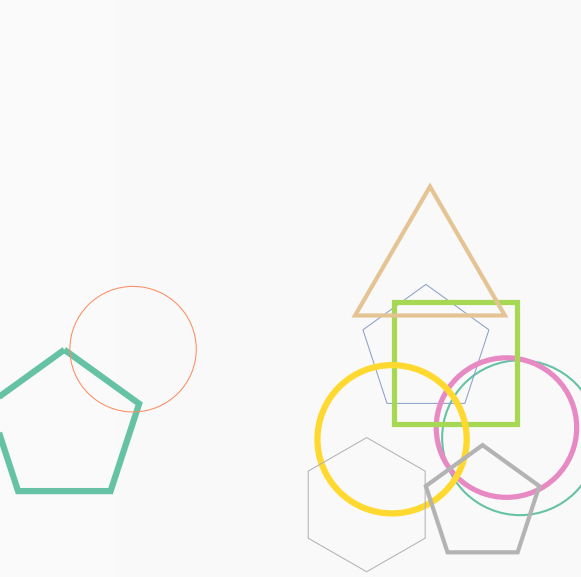[{"shape": "pentagon", "thickness": 3, "radius": 0.68, "center": [0.111, 0.258]}, {"shape": "circle", "thickness": 1, "radius": 0.67, "center": [0.895, 0.241]}, {"shape": "circle", "thickness": 0.5, "radius": 0.54, "center": [0.229, 0.395]}, {"shape": "pentagon", "thickness": 0.5, "radius": 0.57, "center": [0.733, 0.393]}, {"shape": "circle", "thickness": 2.5, "radius": 0.6, "center": [0.871, 0.259]}, {"shape": "square", "thickness": 2.5, "radius": 0.53, "center": [0.784, 0.371]}, {"shape": "circle", "thickness": 3, "radius": 0.64, "center": [0.675, 0.239]}, {"shape": "triangle", "thickness": 2, "radius": 0.74, "center": [0.74, 0.527]}, {"shape": "pentagon", "thickness": 2, "radius": 0.51, "center": [0.83, 0.126]}, {"shape": "hexagon", "thickness": 0.5, "radius": 0.58, "center": [0.631, 0.125]}]